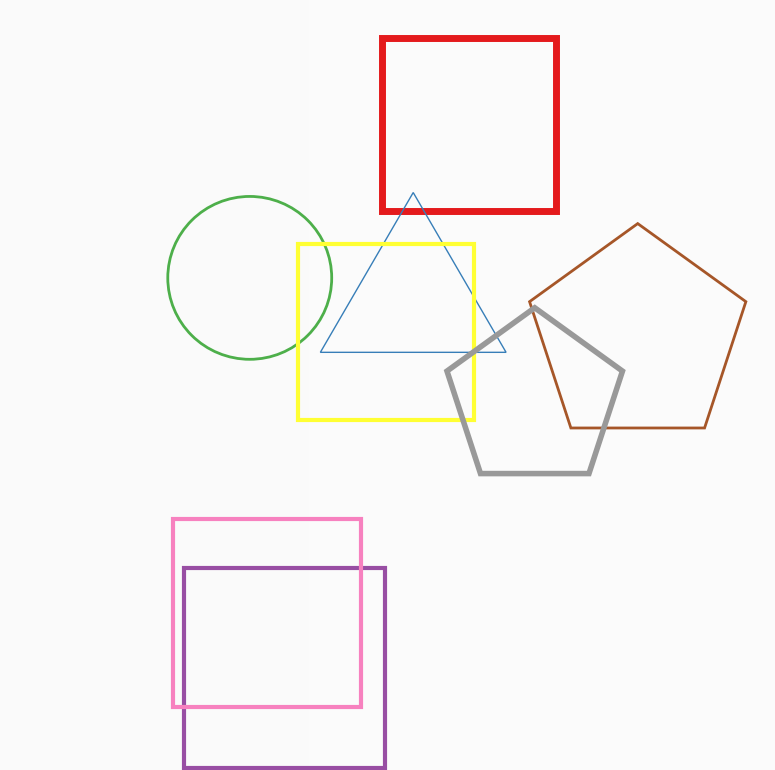[{"shape": "square", "thickness": 2.5, "radius": 0.56, "center": [0.605, 0.838]}, {"shape": "triangle", "thickness": 0.5, "radius": 0.69, "center": [0.533, 0.612]}, {"shape": "circle", "thickness": 1, "radius": 0.53, "center": [0.322, 0.639]}, {"shape": "square", "thickness": 1.5, "radius": 0.65, "center": [0.367, 0.132]}, {"shape": "square", "thickness": 1.5, "radius": 0.57, "center": [0.498, 0.569]}, {"shape": "pentagon", "thickness": 1, "radius": 0.73, "center": [0.823, 0.563]}, {"shape": "square", "thickness": 1.5, "radius": 0.61, "center": [0.344, 0.204]}, {"shape": "pentagon", "thickness": 2, "radius": 0.6, "center": [0.69, 0.481]}]